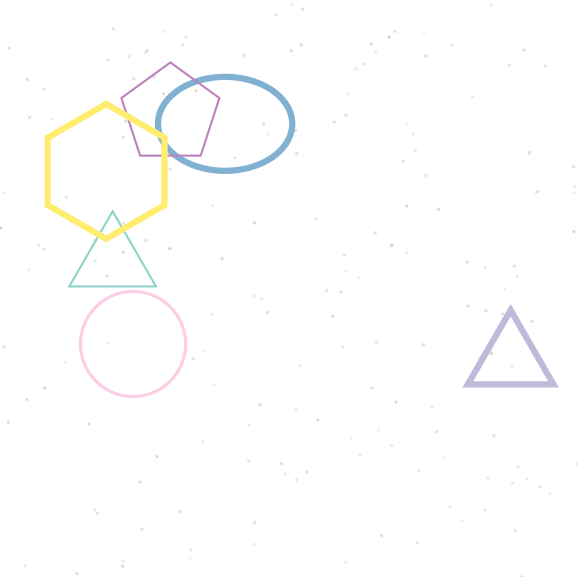[{"shape": "triangle", "thickness": 1, "radius": 0.43, "center": [0.195, 0.546]}, {"shape": "triangle", "thickness": 3, "radius": 0.43, "center": [0.884, 0.376]}, {"shape": "oval", "thickness": 3, "radius": 0.58, "center": [0.39, 0.785]}, {"shape": "circle", "thickness": 1.5, "radius": 0.45, "center": [0.23, 0.403]}, {"shape": "pentagon", "thickness": 1, "radius": 0.45, "center": [0.295, 0.802]}, {"shape": "hexagon", "thickness": 3, "radius": 0.58, "center": [0.184, 0.702]}]